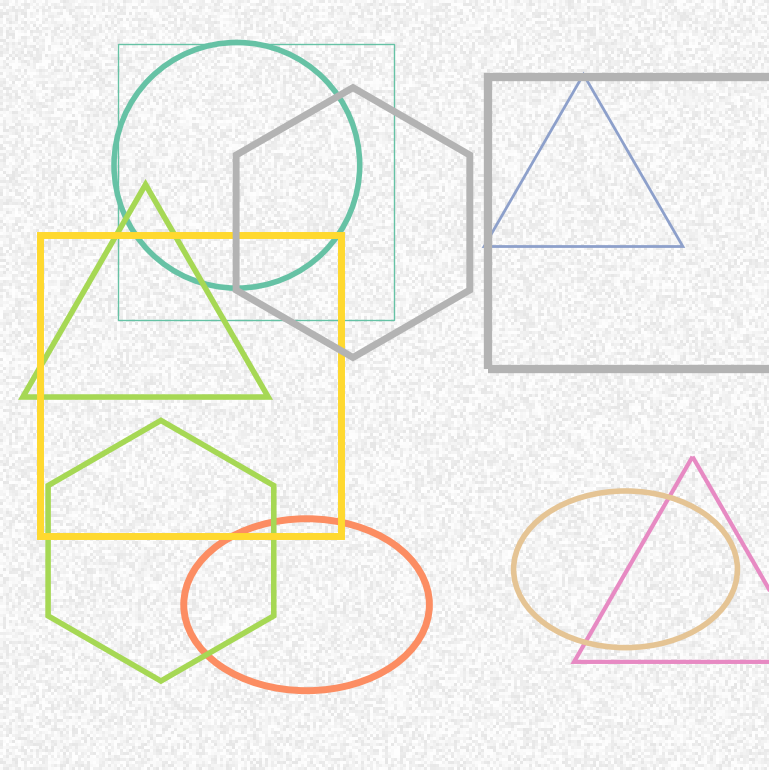[{"shape": "square", "thickness": 0.5, "radius": 0.89, "center": [0.332, 0.764]}, {"shape": "circle", "thickness": 2, "radius": 0.8, "center": [0.308, 0.785]}, {"shape": "oval", "thickness": 2.5, "radius": 0.8, "center": [0.398, 0.215]}, {"shape": "triangle", "thickness": 1, "radius": 0.75, "center": [0.758, 0.754]}, {"shape": "triangle", "thickness": 1.5, "radius": 0.89, "center": [0.899, 0.229]}, {"shape": "triangle", "thickness": 2, "radius": 0.92, "center": [0.189, 0.576]}, {"shape": "hexagon", "thickness": 2, "radius": 0.85, "center": [0.209, 0.285]}, {"shape": "square", "thickness": 2.5, "radius": 0.98, "center": [0.247, 0.5]}, {"shape": "oval", "thickness": 2, "radius": 0.73, "center": [0.812, 0.261]}, {"shape": "hexagon", "thickness": 2.5, "radius": 0.88, "center": [0.458, 0.711]}, {"shape": "square", "thickness": 3, "radius": 0.95, "center": [0.824, 0.71]}]